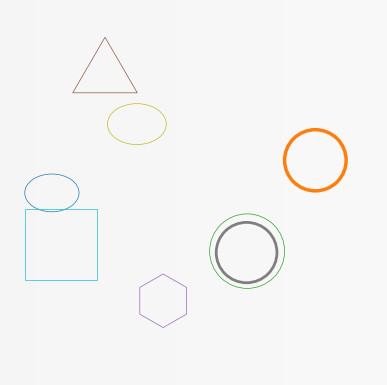[{"shape": "oval", "thickness": 0.5, "radius": 0.35, "center": [0.134, 0.499]}, {"shape": "circle", "thickness": 2.5, "radius": 0.4, "center": [0.814, 0.584]}, {"shape": "circle", "thickness": 0.5, "radius": 0.48, "center": [0.638, 0.348]}, {"shape": "hexagon", "thickness": 0.5, "radius": 0.35, "center": [0.421, 0.219]}, {"shape": "triangle", "thickness": 0.5, "radius": 0.48, "center": [0.271, 0.807]}, {"shape": "circle", "thickness": 2, "radius": 0.39, "center": [0.636, 0.344]}, {"shape": "oval", "thickness": 0.5, "radius": 0.38, "center": [0.353, 0.678]}, {"shape": "square", "thickness": 0.5, "radius": 0.46, "center": [0.157, 0.365]}]